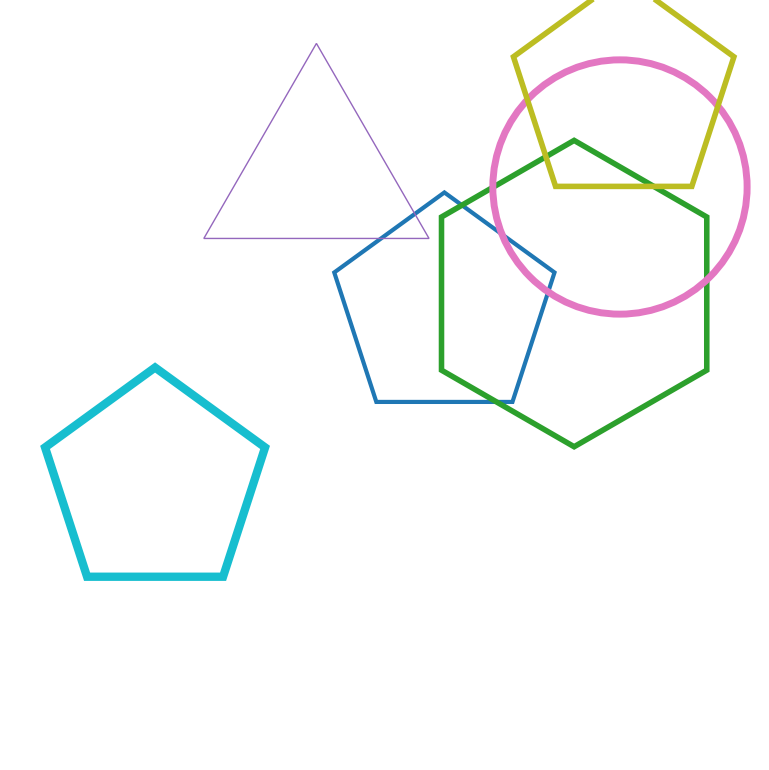[{"shape": "pentagon", "thickness": 1.5, "radius": 0.75, "center": [0.577, 0.6]}, {"shape": "hexagon", "thickness": 2, "radius": 0.99, "center": [0.746, 0.619]}, {"shape": "triangle", "thickness": 0.5, "radius": 0.84, "center": [0.411, 0.775]}, {"shape": "circle", "thickness": 2.5, "radius": 0.83, "center": [0.805, 0.757]}, {"shape": "pentagon", "thickness": 2, "radius": 0.75, "center": [0.81, 0.88]}, {"shape": "pentagon", "thickness": 3, "radius": 0.75, "center": [0.201, 0.373]}]